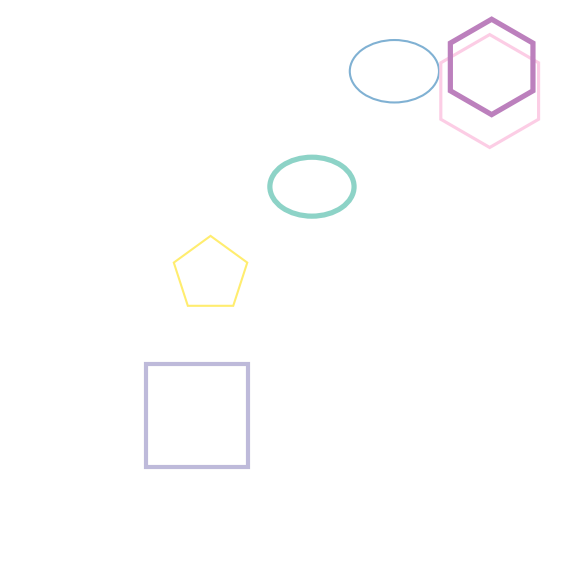[{"shape": "oval", "thickness": 2.5, "radius": 0.36, "center": [0.54, 0.676]}, {"shape": "square", "thickness": 2, "radius": 0.44, "center": [0.342, 0.28]}, {"shape": "oval", "thickness": 1, "radius": 0.39, "center": [0.683, 0.876]}, {"shape": "hexagon", "thickness": 1.5, "radius": 0.49, "center": [0.848, 0.841]}, {"shape": "hexagon", "thickness": 2.5, "radius": 0.41, "center": [0.851, 0.883]}, {"shape": "pentagon", "thickness": 1, "radius": 0.33, "center": [0.365, 0.524]}]